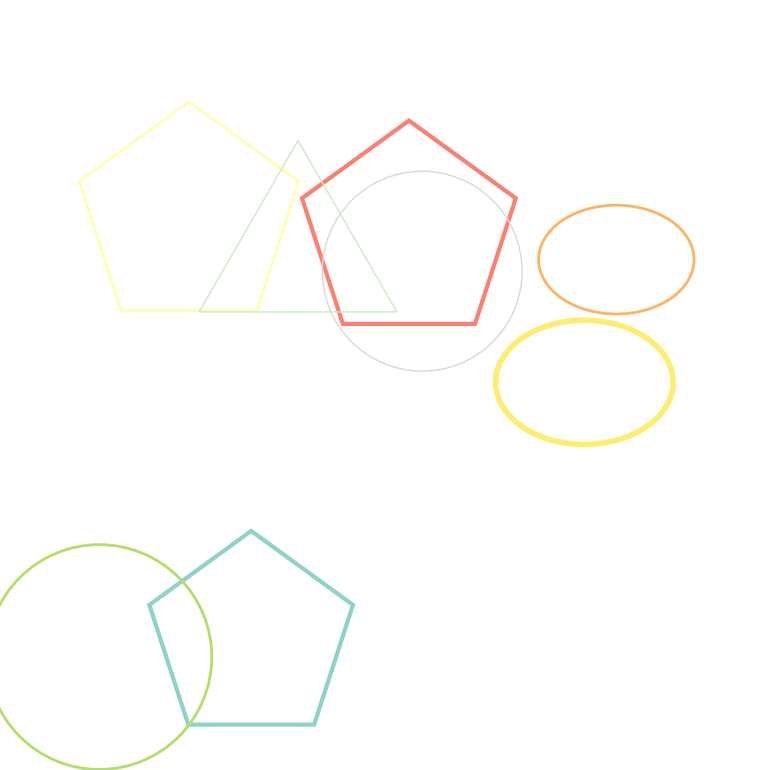[{"shape": "pentagon", "thickness": 1.5, "radius": 0.7, "center": [0.326, 0.171]}, {"shape": "pentagon", "thickness": 1, "radius": 0.75, "center": [0.245, 0.718]}, {"shape": "pentagon", "thickness": 1.5, "radius": 0.73, "center": [0.531, 0.697]}, {"shape": "oval", "thickness": 1, "radius": 0.5, "center": [0.8, 0.663]}, {"shape": "circle", "thickness": 1, "radius": 0.73, "center": [0.129, 0.147]}, {"shape": "circle", "thickness": 0.5, "radius": 0.65, "center": [0.548, 0.648]}, {"shape": "triangle", "thickness": 0.5, "radius": 0.74, "center": [0.387, 0.669]}, {"shape": "oval", "thickness": 2, "radius": 0.58, "center": [0.759, 0.503]}]